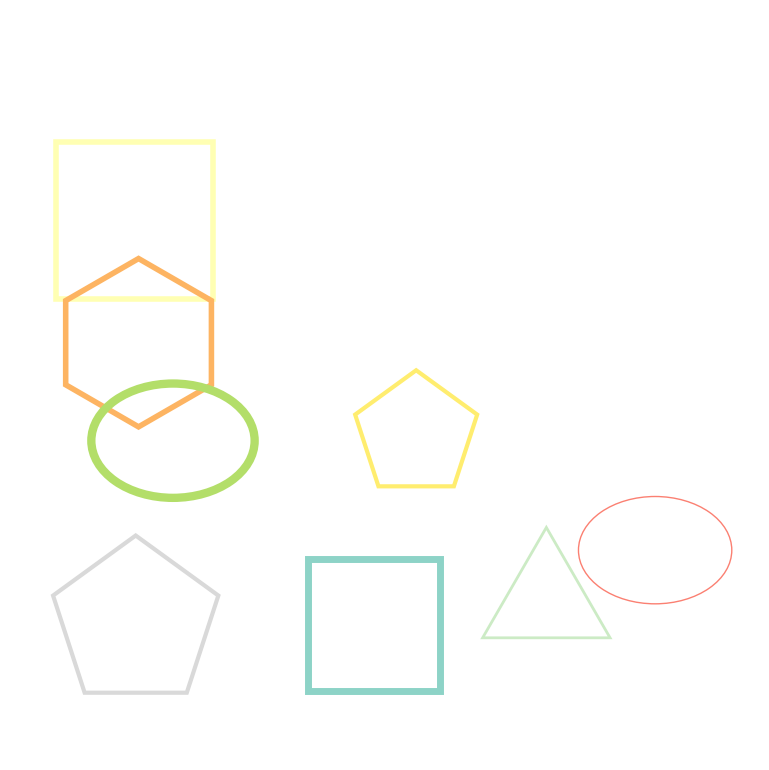[{"shape": "square", "thickness": 2.5, "radius": 0.43, "center": [0.486, 0.188]}, {"shape": "square", "thickness": 2, "radius": 0.51, "center": [0.175, 0.713]}, {"shape": "oval", "thickness": 0.5, "radius": 0.5, "center": [0.851, 0.286]}, {"shape": "hexagon", "thickness": 2, "radius": 0.55, "center": [0.18, 0.555]}, {"shape": "oval", "thickness": 3, "radius": 0.53, "center": [0.225, 0.428]}, {"shape": "pentagon", "thickness": 1.5, "radius": 0.56, "center": [0.176, 0.192]}, {"shape": "triangle", "thickness": 1, "radius": 0.48, "center": [0.71, 0.219]}, {"shape": "pentagon", "thickness": 1.5, "radius": 0.42, "center": [0.54, 0.436]}]